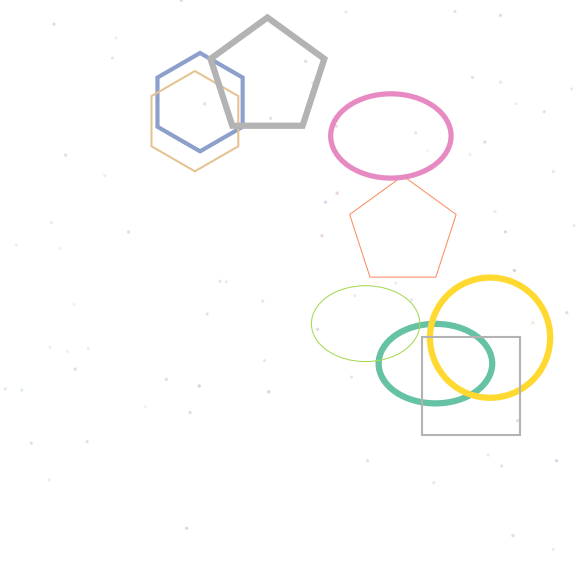[{"shape": "oval", "thickness": 3, "radius": 0.49, "center": [0.754, 0.37]}, {"shape": "pentagon", "thickness": 0.5, "radius": 0.48, "center": [0.698, 0.598]}, {"shape": "hexagon", "thickness": 2, "radius": 0.43, "center": [0.346, 0.822]}, {"shape": "oval", "thickness": 2.5, "radius": 0.52, "center": [0.677, 0.764]}, {"shape": "oval", "thickness": 0.5, "radius": 0.47, "center": [0.633, 0.439]}, {"shape": "circle", "thickness": 3, "radius": 0.52, "center": [0.849, 0.414]}, {"shape": "hexagon", "thickness": 1, "radius": 0.43, "center": [0.337, 0.789]}, {"shape": "square", "thickness": 1, "radius": 0.42, "center": [0.815, 0.331]}, {"shape": "pentagon", "thickness": 3, "radius": 0.52, "center": [0.463, 0.865]}]